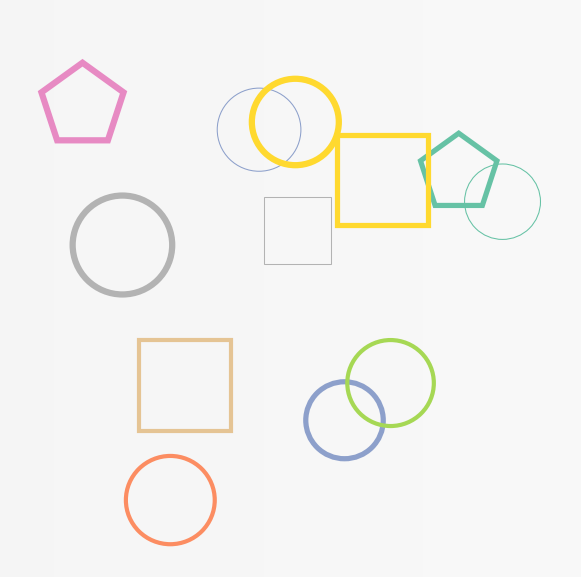[{"shape": "pentagon", "thickness": 2.5, "radius": 0.35, "center": [0.789, 0.699]}, {"shape": "circle", "thickness": 0.5, "radius": 0.33, "center": [0.865, 0.65]}, {"shape": "circle", "thickness": 2, "radius": 0.38, "center": [0.293, 0.133]}, {"shape": "circle", "thickness": 0.5, "radius": 0.36, "center": [0.446, 0.775]}, {"shape": "circle", "thickness": 2.5, "radius": 0.33, "center": [0.593, 0.271]}, {"shape": "pentagon", "thickness": 3, "radius": 0.37, "center": [0.142, 0.816]}, {"shape": "circle", "thickness": 2, "radius": 0.37, "center": [0.672, 0.336]}, {"shape": "square", "thickness": 2.5, "radius": 0.39, "center": [0.658, 0.687]}, {"shape": "circle", "thickness": 3, "radius": 0.37, "center": [0.508, 0.788]}, {"shape": "square", "thickness": 2, "radius": 0.39, "center": [0.318, 0.331]}, {"shape": "square", "thickness": 0.5, "radius": 0.29, "center": [0.512, 0.6]}, {"shape": "circle", "thickness": 3, "radius": 0.43, "center": [0.211, 0.575]}]